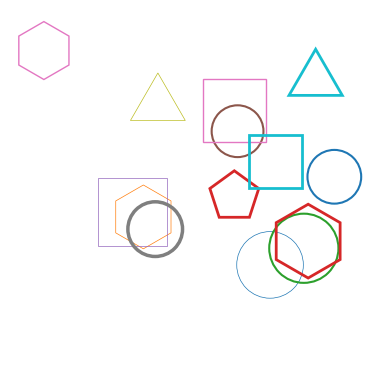[{"shape": "circle", "thickness": 1.5, "radius": 0.35, "center": [0.868, 0.541]}, {"shape": "circle", "thickness": 0.5, "radius": 0.43, "center": [0.701, 0.312]}, {"shape": "hexagon", "thickness": 0.5, "radius": 0.41, "center": [0.372, 0.437]}, {"shape": "circle", "thickness": 1.5, "radius": 0.45, "center": [0.789, 0.355]}, {"shape": "hexagon", "thickness": 2, "radius": 0.48, "center": [0.8, 0.374]}, {"shape": "pentagon", "thickness": 2, "radius": 0.33, "center": [0.609, 0.49]}, {"shape": "square", "thickness": 0.5, "radius": 0.45, "center": [0.344, 0.45]}, {"shape": "circle", "thickness": 1.5, "radius": 0.34, "center": [0.617, 0.659]}, {"shape": "hexagon", "thickness": 1, "radius": 0.38, "center": [0.114, 0.869]}, {"shape": "square", "thickness": 1, "radius": 0.41, "center": [0.609, 0.713]}, {"shape": "circle", "thickness": 2.5, "radius": 0.36, "center": [0.403, 0.405]}, {"shape": "triangle", "thickness": 0.5, "radius": 0.41, "center": [0.41, 0.728]}, {"shape": "square", "thickness": 2, "radius": 0.35, "center": [0.715, 0.58]}, {"shape": "triangle", "thickness": 2, "radius": 0.4, "center": [0.82, 0.792]}]